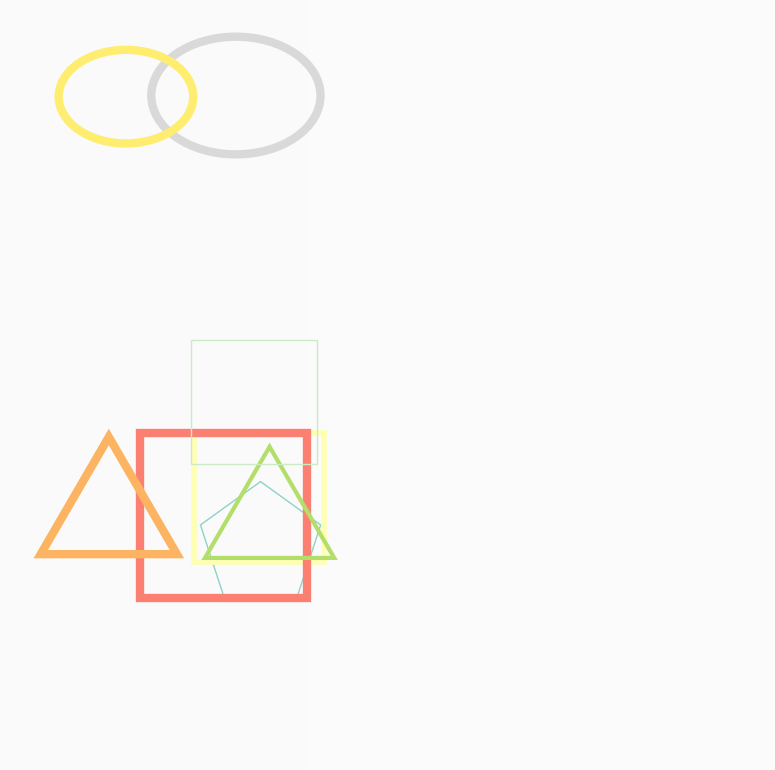[{"shape": "pentagon", "thickness": 0.5, "radius": 0.41, "center": [0.336, 0.293]}, {"shape": "square", "thickness": 2, "radius": 0.42, "center": [0.335, 0.354]}, {"shape": "square", "thickness": 3, "radius": 0.54, "center": [0.288, 0.33]}, {"shape": "triangle", "thickness": 3, "radius": 0.51, "center": [0.14, 0.331]}, {"shape": "triangle", "thickness": 1.5, "radius": 0.48, "center": [0.348, 0.324]}, {"shape": "oval", "thickness": 3, "radius": 0.55, "center": [0.304, 0.876]}, {"shape": "square", "thickness": 0.5, "radius": 0.4, "center": [0.328, 0.478]}, {"shape": "oval", "thickness": 3, "radius": 0.43, "center": [0.163, 0.875]}]